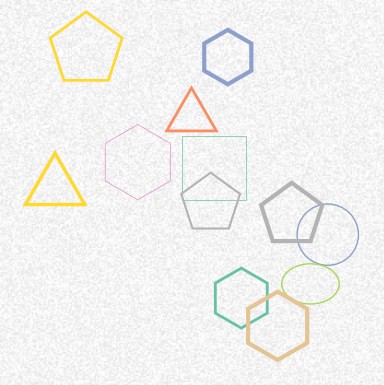[{"shape": "square", "thickness": 0.5, "radius": 0.41, "center": [0.556, 0.563]}, {"shape": "hexagon", "thickness": 2, "radius": 0.39, "center": [0.627, 0.226]}, {"shape": "triangle", "thickness": 2, "radius": 0.37, "center": [0.497, 0.697]}, {"shape": "circle", "thickness": 1, "radius": 0.4, "center": [0.851, 0.391]}, {"shape": "hexagon", "thickness": 3, "radius": 0.35, "center": [0.592, 0.852]}, {"shape": "hexagon", "thickness": 0.5, "radius": 0.49, "center": [0.358, 0.579]}, {"shape": "oval", "thickness": 1, "radius": 0.37, "center": [0.806, 0.263]}, {"shape": "triangle", "thickness": 2.5, "radius": 0.45, "center": [0.143, 0.513]}, {"shape": "pentagon", "thickness": 2, "radius": 0.49, "center": [0.224, 0.871]}, {"shape": "hexagon", "thickness": 3, "radius": 0.44, "center": [0.721, 0.154]}, {"shape": "pentagon", "thickness": 3, "radius": 0.42, "center": [0.758, 0.441]}, {"shape": "pentagon", "thickness": 1.5, "radius": 0.4, "center": [0.547, 0.471]}]